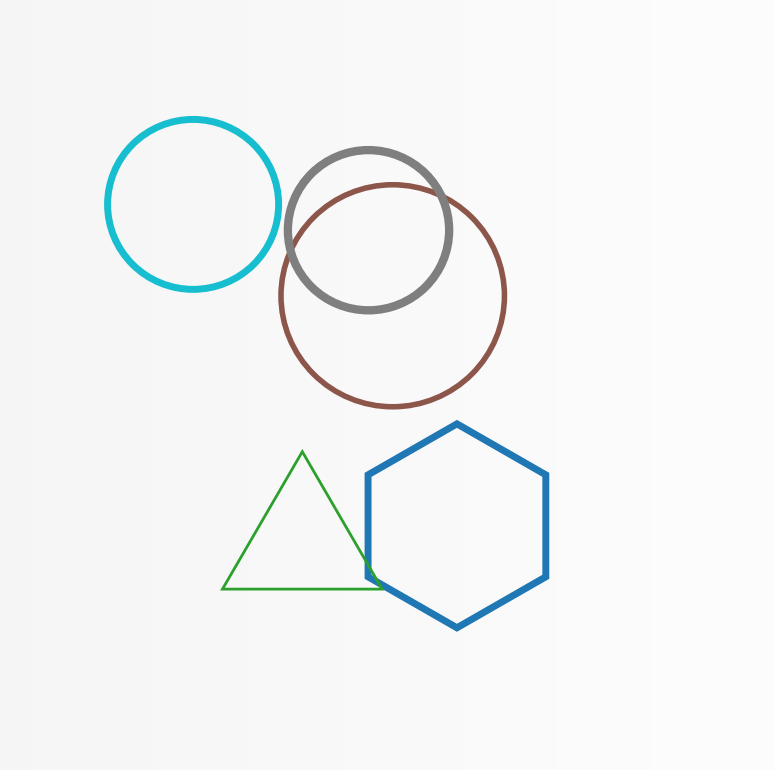[{"shape": "hexagon", "thickness": 2.5, "radius": 0.66, "center": [0.59, 0.317]}, {"shape": "triangle", "thickness": 1, "radius": 0.59, "center": [0.39, 0.294]}, {"shape": "circle", "thickness": 2, "radius": 0.72, "center": [0.507, 0.616]}, {"shape": "circle", "thickness": 3, "radius": 0.52, "center": [0.476, 0.701]}, {"shape": "circle", "thickness": 2.5, "radius": 0.55, "center": [0.249, 0.735]}]